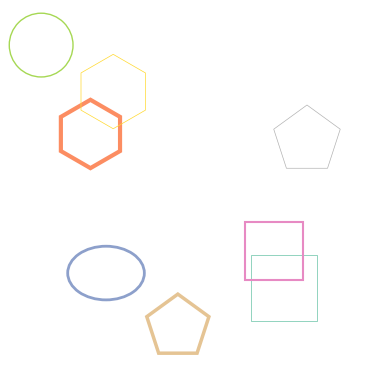[{"shape": "square", "thickness": 0.5, "radius": 0.43, "center": [0.737, 0.253]}, {"shape": "hexagon", "thickness": 3, "radius": 0.44, "center": [0.235, 0.652]}, {"shape": "oval", "thickness": 2, "radius": 0.5, "center": [0.275, 0.291]}, {"shape": "square", "thickness": 1.5, "radius": 0.38, "center": [0.712, 0.348]}, {"shape": "circle", "thickness": 1, "radius": 0.41, "center": [0.107, 0.883]}, {"shape": "hexagon", "thickness": 0.5, "radius": 0.48, "center": [0.294, 0.762]}, {"shape": "pentagon", "thickness": 2.5, "radius": 0.42, "center": [0.462, 0.151]}, {"shape": "pentagon", "thickness": 0.5, "radius": 0.45, "center": [0.797, 0.636]}]